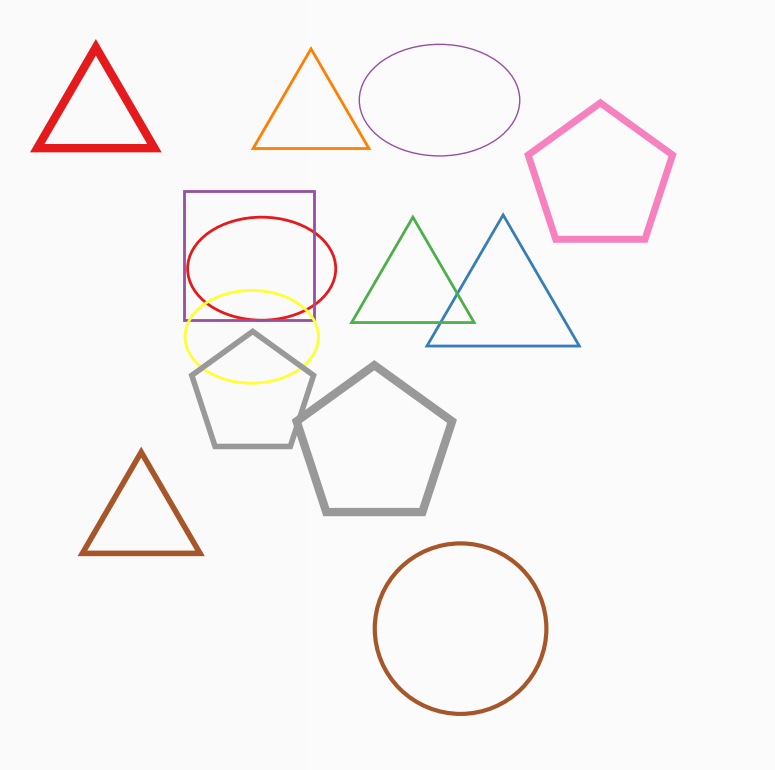[{"shape": "oval", "thickness": 1, "radius": 0.48, "center": [0.338, 0.651]}, {"shape": "triangle", "thickness": 3, "radius": 0.44, "center": [0.124, 0.851]}, {"shape": "triangle", "thickness": 1, "radius": 0.57, "center": [0.649, 0.607]}, {"shape": "triangle", "thickness": 1, "radius": 0.46, "center": [0.533, 0.627]}, {"shape": "oval", "thickness": 0.5, "radius": 0.52, "center": [0.567, 0.87]}, {"shape": "square", "thickness": 1, "radius": 0.42, "center": [0.321, 0.668]}, {"shape": "triangle", "thickness": 1, "radius": 0.43, "center": [0.401, 0.85]}, {"shape": "oval", "thickness": 1, "radius": 0.43, "center": [0.325, 0.563]}, {"shape": "circle", "thickness": 1.5, "radius": 0.55, "center": [0.594, 0.184]}, {"shape": "triangle", "thickness": 2, "radius": 0.44, "center": [0.182, 0.325]}, {"shape": "pentagon", "thickness": 2.5, "radius": 0.49, "center": [0.775, 0.768]}, {"shape": "pentagon", "thickness": 3, "radius": 0.53, "center": [0.483, 0.42]}, {"shape": "pentagon", "thickness": 2, "radius": 0.41, "center": [0.326, 0.487]}]